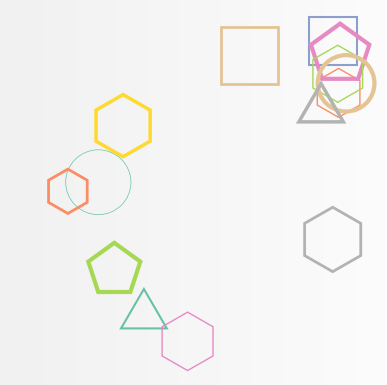[{"shape": "triangle", "thickness": 1.5, "radius": 0.34, "center": [0.371, 0.181]}, {"shape": "circle", "thickness": 0.5, "radius": 0.42, "center": [0.254, 0.527]}, {"shape": "hexagon", "thickness": 2, "radius": 0.29, "center": [0.175, 0.503]}, {"shape": "hexagon", "thickness": 1, "radius": 0.32, "center": [0.874, 0.759]}, {"shape": "square", "thickness": 1.5, "radius": 0.31, "center": [0.86, 0.893]}, {"shape": "pentagon", "thickness": 3, "radius": 0.4, "center": [0.878, 0.859]}, {"shape": "hexagon", "thickness": 1, "radius": 0.38, "center": [0.484, 0.113]}, {"shape": "pentagon", "thickness": 3, "radius": 0.35, "center": [0.295, 0.299]}, {"shape": "hexagon", "thickness": 1, "radius": 0.37, "center": [0.872, 0.808]}, {"shape": "hexagon", "thickness": 2.5, "radius": 0.4, "center": [0.318, 0.674]}, {"shape": "circle", "thickness": 3, "radius": 0.37, "center": [0.893, 0.784]}, {"shape": "square", "thickness": 2, "radius": 0.37, "center": [0.644, 0.856]}, {"shape": "hexagon", "thickness": 2, "radius": 0.42, "center": [0.859, 0.378]}, {"shape": "triangle", "thickness": 2.5, "radius": 0.33, "center": [0.829, 0.717]}]